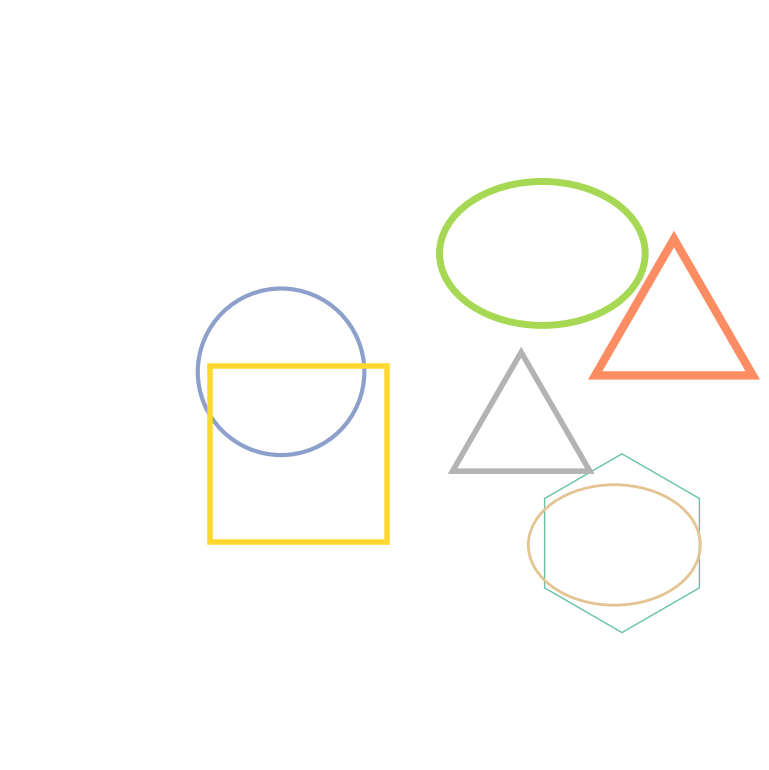[{"shape": "hexagon", "thickness": 0.5, "radius": 0.58, "center": [0.808, 0.295]}, {"shape": "triangle", "thickness": 3, "radius": 0.59, "center": [0.875, 0.572]}, {"shape": "circle", "thickness": 1.5, "radius": 0.54, "center": [0.365, 0.517]}, {"shape": "oval", "thickness": 2.5, "radius": 0.67, "center": [0.704, 0.671]}, {"shape": "square", "thickness": 2, "radius": 0.57, "center": [0.387, 0.41]}, {"shape": "oval", "thickness": 1, "radius": 0.56, "center": [0.798, 0.292]}, {"shape": "triangle", "thickness": 2, "radius": 0.51, "center": [0.677, 0.44]}]